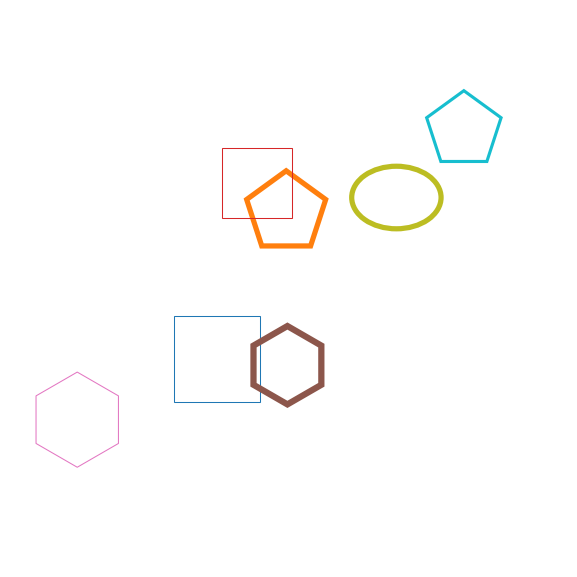[{"shape": "square", "thickness": 0.5, "radius": 0.37, "center": [0.376, 0.377]}, {"shape": "pentagon", "thickness": 2.5, "radius": 0.36, "center": [0.496, 0.631]}, {"shape": "square", "thickness": 0.5, "radius": 0.3, "center": [0.445, 0.682]}, {"shape": "hexagon", "thickness": 3, "radius": 0.34, "center": [0.498, 0.367]}, {"shape": "hexagon", "thickness": 0.5, "radius": 0.41, "center": [0.134, 0.272]}, {"shape": "oval", "thickness": 2.5, "radius": 0.39, "center": [0.686, 0.657]}, {"shape": "pentagon", "thickness": 1.5, "radius": 0.34, "center": [0.803, 0.774]}]